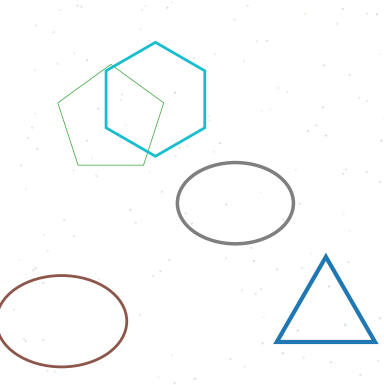[{"shape": "triangle", "thickness": 3, "radius": 0.74, "center": [0.846, 0.185]}, {"shape": "pentagon", "thickness": 0.5, "radius": 0.72, "center": [0.288, 0.688]}, {"shape": "oval", "thickness": 2, "radius": 0.85, "center": [0.16, 0.166]}, {"shape": "oval", "thickness": 2.5, "radius": 0.75, "center": [0.611, 0.472]}, {"shape": "hexagon", "thickness": 2, "radius": 0.74, "center": [0.404, 0.742]}]